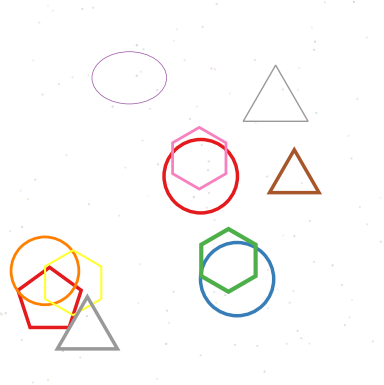[{"shape": "pentagon", "thickness": 2.5, "radius": 0.43, "center": [0.129, 0.219]}, {"shape": "circle", "thickness": 2.5, "radius": 0.48, "center": [0.521, 0.542]}, {"shape": "circle", "thickness": 2.5, "radius": 0.48, "center": [0.616, 0.275]}, {"shape": "hexagon", "thickness": 3, "radius": 0.41, "center": [0.593, 0.324]}, {"shape": "oval", "thickness": 0.5, "radius": 0.48, "center": [0.336, 0.798]}, {"shape": "circle", "thickness": 2, "radius": 0.44, "center": [0.117, 0.296]}, {"shape": "hexagon", "thickness": 1.5, "radius": 0.42, "center": [0.19, 0.266]}, {"shape": "triangle", "thickness": 2.5, "radius": 0.37, "center": [0.764, 0.537]}, {"shape": "hexagon", "thickness": 2, "radius": 0.4, "center": [0.518, 0.589]}, {"shape": "triangle", "thickness": 1, "radius": 0.49, "center": [0.716, 0.734]}, {"shape": "triangle", "thickness": 2.5, "radius": 0.45, "center": [0.227, 0.139]}]